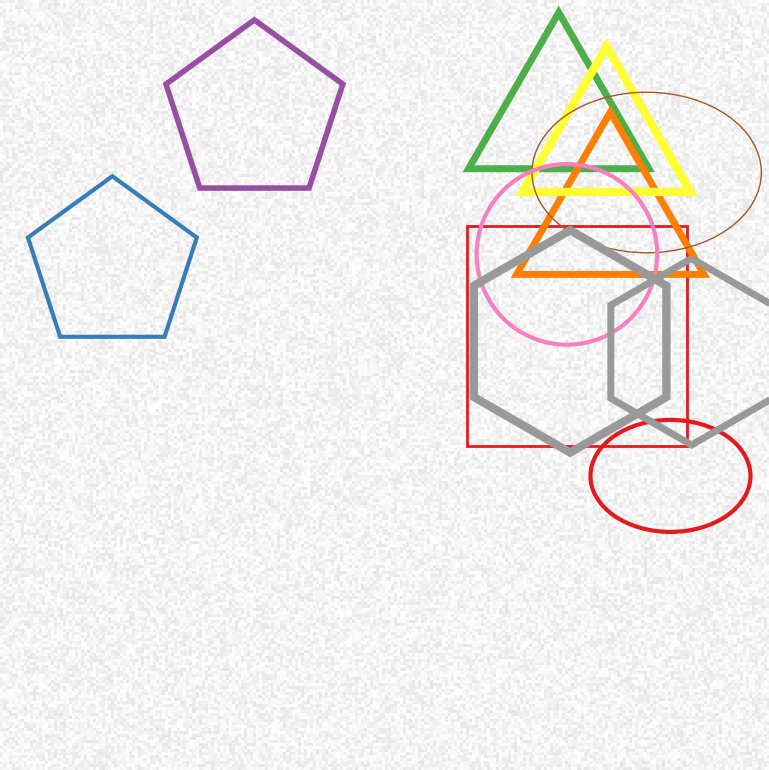[{"shape": "oval", "thickness": 1.5, "radius": 0.52, "center": [0.871, 0.382]}, {"shape": "square", "thickness": 1, "radius": 0.72, "center": [0.75, 0.563]}, {"shape": "pentagon", "thickness": 1.5, "radius": 0.58, "center": [0.146, 0.656]}, {"shape": "triangle", "thickness": 2.5, "radius": 0.68, "center": [0.726, 0.848]}, {"shape": "pentagon", "thickness": 2, "radius": 0.6, "center": [0.33, 0.853]}, {"shape": "triangle", "thickness": 2.5, "radius": 0.7, "center": [0.793, 0.714]}, {"shape": "triangle", "thickness": 3, "radius": 0.63, "center": [0.788, 0.814]}, {"shape": "oval", "thickness": 0.5, "radius": 0.74, "center": [0.84, 0.776]}, {"shape": "circle", "thickness": 1.5, "radius": 0.59, "center": [0.736, 0.67]}, {"shape": "hexagon", "thickness": 3, "radius": 0.72, "center": [0.74, 0.557]}, {"shape": "hexagon", "thickness": 2.5, "radius": 0.61, "center": [0.898, 0.543]}]